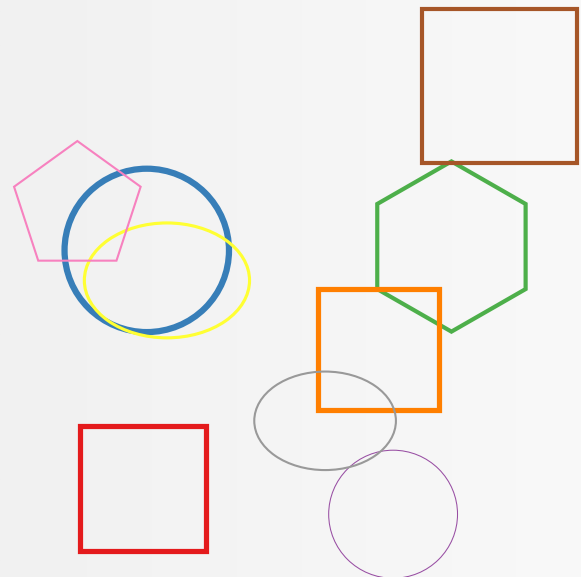[{"shape": "square", "thickness": 2.5, "radius": 0.54, "center": [0.246, 0.153]}, {"shape": "circle", "thickness": 3, "radius": 0.71, "center": [0.252, 0.566]}, {"shape": "hexagon", "thickness": 2, "radius": 0.74, "center": [0.777, 0.572]}, {"shape": "circle", "thickness": 0.5, "radius": 0.55, "center": [0.676, 0.109]}, {"shape": "square", "thickness": 2.5, "radius": 0.52, "center": [0.651, 0.394]}, {"shape": "oval", "thickness": 1.5, "radius": 0.71, "center": [0.287, 0.514]}, {"shape": "square", "thickness": 2, "radius": 0.67, "center": [0.86, 0.85]}, {"shape": "pentagon", "thickness": 1, "radius": 0.57, "center": [0.133, 0.64]}, {"shape": "oval", "thickness": 1, "radius": 0.61, "center": [0.559, 0.27]}]